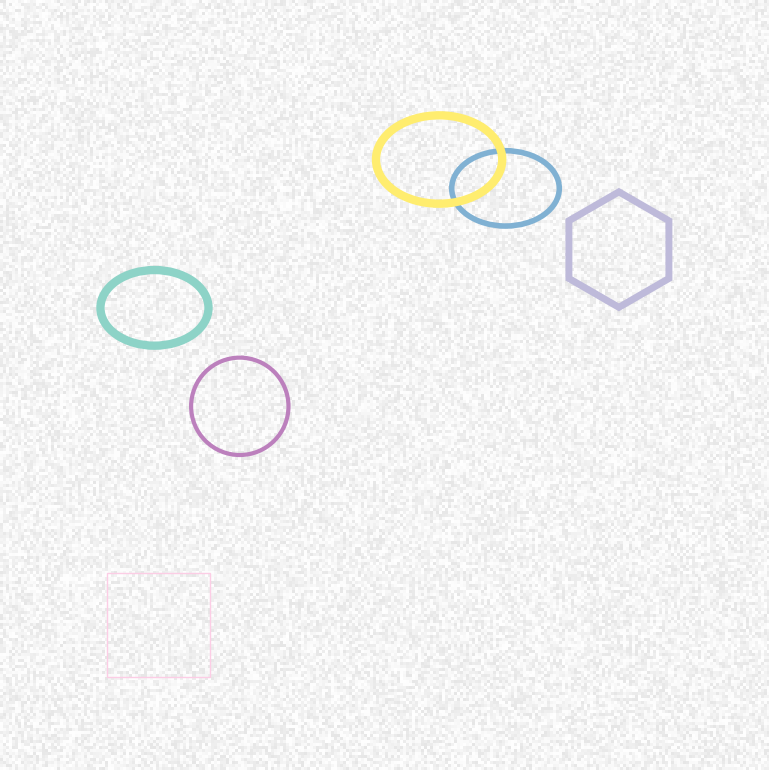[{"shape": "oval", "thickness": 3, "radius": 0.35, "center": [0.201, 0.6]}, {"shape": "hexagon", "thickness": 2.5, "radius": 0.37, "center": [0.804, 0.676]}, {"shape": "oval", "thickness": 2, "radius": 0.35, "center": [0.656, 0.755]}, {"shape": "square", "thickness": 0.5, "radius": 0.34, "center": [0.206, 0.188]}, {"shape": "circle", "thickness": 1.5, "radius": 0.32, "center": [0.311, 0.472]}, {"shape": "oval", "thickness": 3, "radius": 0.41, "center": [0.57, 0.793]}]